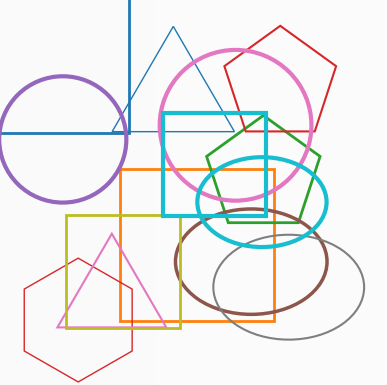[{"shape": "triangle", "thickness": 1, "radius": 0.91, "center": [0.447, 0.749]}, {"shape": "square", "thickness": 2, "radius": 0.91, "center": [0.151, 0.837]}, {"shape": "square", "thickness": 2, "radius": 0.99, "center": [0.508, 0.363]}, {"shape": "pentagon", "thickness": 2, "radius": 0.77, "center": [0.68, 0.546]}, {"shape": "pentagon", "thickness": 1.5, "radius": 0.76, "center": [0.723, 0.781]}, {"shape": "hexagon", "thickness": 1, "radius": 0.8, "center": [0.202, 0.169]}, {"shape": "circle", "thickness": 3, "radius": 0.82, "center": [0.162, 0.638]}, {"shape": "oval", "thickness": 2.5, "radius": 0.98, "center": [0.648, 0.32]}, {"shape": "triangle", "thickness": 1.5, "radius": 0.81, "center": [0.289, 0.231]}, {"shape": "circle", "thickness": 3, "radius": 0.98, "center": [0.608, 0.675]}, {"shape": "oval", "thickness": 1.5, "radius": 0.97, "center": [0.745, 0.254]}, {"shape": "square", "thickness": 2, "radius": 0.73, "center": [0.317, 0.295]}, {"shape": "square", "thickness": 3, "radius": 0.67, "center": [0.554, 0.573]}, {"shape": "oval", "thickness": 3, "radius": 0.83, "center": [0.676, 0.475]}]